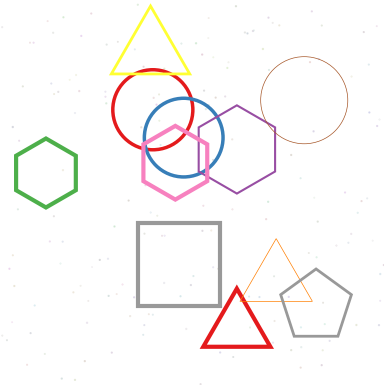[{"shape": "triangle", "thickness": 3, "radius": 0.5, "center": [0.615, 0.15]}, {"shape": "circle", "thickness": 2.5, "radius": 0.52, "center": [0.397, 0.715]}, {"shape": "circle", "thickness": 2.5, "radius": 0.51, "center": [0.477, 0.643]}, {"shape": "hexagon", "thickness": 3, "radius": 0.45, "center": [0.119, 0.551]}, {"shape": "hexagon", "thickness": 1.5, "radius": 0.57, "center": [0.615, 0.612]}, {"shape": "triangle", "thickness": 0.5, "radius": 0.54, "center": [0.717, 0.272]}, {"shape": "triangle", "thickness": 2, "radius": 0.59, "center": [0.391, 0.867]}, {"shape": "circle", "thickness": 0.5, "radius": 0.57, "center": [0.79, 0.74]}, {"shape": "hexagon", "thickness": 3, "radius": 0.48, "center": [0.455, 0.577]}, {"shape": "square", "thickness": 3, "radius": 0.53, "center": [0.466, 0.313]}, {"shape": "pentagon", "thickness": 2, "radius": 0.48, "center": [0.821, 0.205]}]